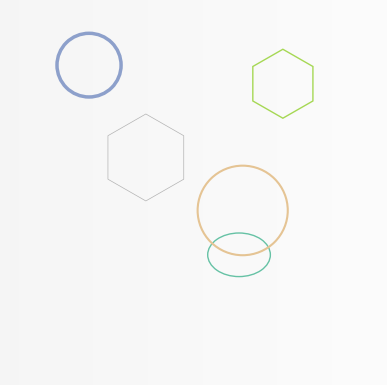[{"shape": "oval", "thickness": 1, "radius": 0.4, "center": [0.617, 0.338]}, {"shape": "circle", "thickness": 2.5, "radius": 0.41, "center": [0.23, 0.831]}, {"shape": "hexagon", "thickness": 1, "radius": 0.45, "center": [0.73, 0.783]}, {"shape": "circle", "thickness": 1.5, "radius": 0.58, "center": [0.626, 0.453]}, {"shape": "hexagon", "thickness": 0.5, "radius": 0.56, "center": [0.376, 0.591]}]